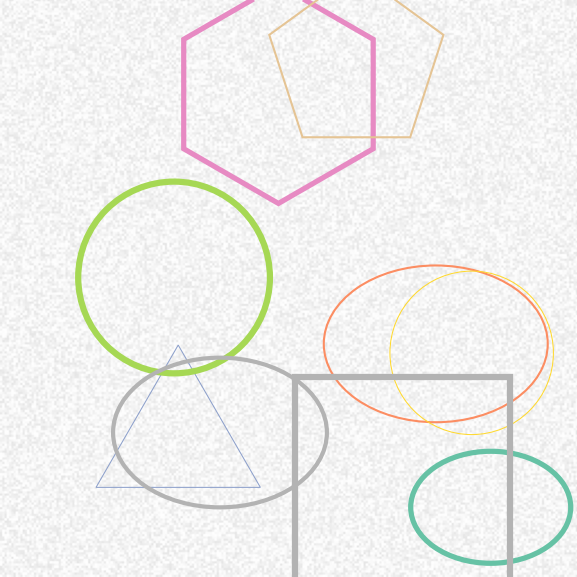[{"shape": "oval", "thickness": 2.5, "radius": 0.69, "center": [0.85, 0.121]}, {"shape": "oval", "thickness": 1, "radius": 0.97, "center": [0.755, 0.404]}, {"shape": "triangle", "thickness": 0.5, "radius": 0.82, "center": [0.309, 0.237]}, {"shape": "hexagon", "thickness": 2.5, "radius": 0.95, "center": [0.482, 0.836]}, {"shape": "circle", "thickness": 3, "radius": 0.83, "center": [0.301, 0.519]}, {"shape": "circle", "thickness": 0.5, "radius": 0.71, "center": [0.817, 0.388]}, {"shape": "pentagon", "thickness": 1, "radius": 0.79, "center": [0.617, 0.89]}, {"shape": "square", "thickness": 3, "radius": 0.93, "center": [0.697, 0.16]}, {"shape": "oval", "thickness": 2, "radius": 0.93, "center": [0.381, 0.25]}]